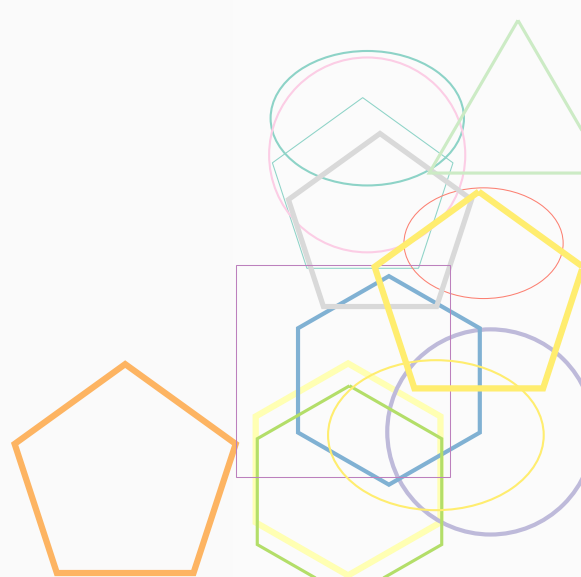[{"shape": "oval", "thickness": 1, "radius": 0.83, "center": [0.632, 0.794]}, {"shape": "pentagon", "thickness": 0.5, "radius": 0.82, "center": [0.624, 0.667]}, {"shape": "hexagon", "thickness": 3, "radius": 0.92, "center": [0.599, 0.186]}, {"shape": "circle", "thickness": 2, "radius": 0.89, "center": [0.844, 0.251]}, {"shape": "oval", "thickness": 0.5, "radius": 0.68, "center": [0.832, 0.578]}, {"shape": "hexagon", "thickness": 2, "radius": 0.9, "center": [0.669, 0.34]}, {"shape": "pentagon", "thickness": 3, "radius": 1.0, "center": [0.215, 0.169]}, {"shape": "hexagon", "thickness": 1.5, "radius": 0.92, "center": [0.601, 0.148]}, {"shape": "circle", "thickness": 1, "radius": 0.84, "center": [0.632, 0.731]}, {"shape": "pentagon", "thickness": 2.5, "radius": 0.83, "center": [0.654, 0.602]}, {"shape": "square", "thickness": 0.5, "radius": 0.92, "center": [0.59, 0.356]}, {"shape": "triangle", "thickness": 1.5, "radius": 0.88, "center": [0.891, 0.788]}, {"shape": "pentagon", "thickness": 3, "radius": 0.94, "center": [0.824, 0.479]}, {"shape": "oval", "thickness": 1, "radius": 0.93, "center": [0.75, 0.246]}]